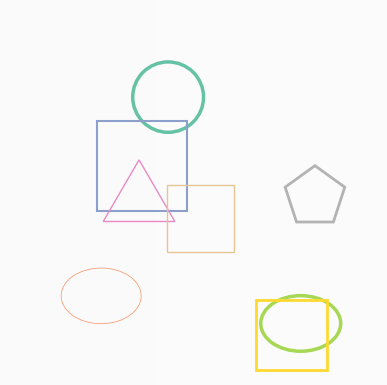[{"shape": "circle", "thickness": 2.5, "radius": 0.46, "center": [0.434, 0.748]}, {"shape": "oval", "thickness": 0.5, "radius": 0.52, "center": [0.261, 0.232]}, {"shape": "square", "thickness": 1.5, "radius": 0.58, "center": [0.367, 0.57]}, {"shape": "triangle", "thickness": 1, "radius": 0.53, "center": [0.359, 0.478]}, {"shape": "oval", "thickness": 2.5, "radius": 0.52, "center": [0.776, 0.16]}, {"shape": "square", "thickness": 2, "radius": 0.46, "center": [0.752, 0.129]}, {"shape": "square", "thickness": 1, "radius": 0.43, "center": [0.518, 0.433]}, {"shape": "pentagon", "thickness": 2, "radius": 0.4, "center": [0.813, 0.489]}]